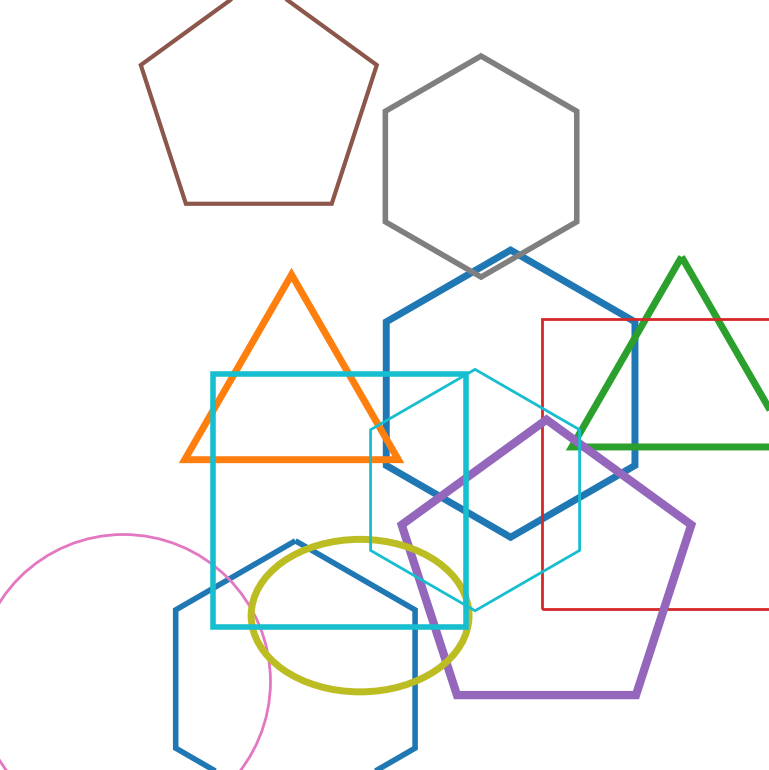[{"shape": "hexagon", "thickness": 2.5, "radius": 0.93, "center": [0.663, 0.489]}, {"shape": "hexagon", "thickness": 2, "radius": 0.9, "center": [0.384, 0.118]}, {"shape": "triangle", "thickness": 2.5, "radius": 0.8, "center": [0.379, 0.483]}, {"shape": "triangle", "thickness": 2.5, "radius": 0.82, "center": [0.885, 0.502]}, {"shape": "square", "thickness": 1, "radius": 0.94, "center": [0.892, 0.397]}, {"shape": "pentagon", "thickness": 3, "radius": 0.99, "center": [0.71, 0.257]}, {"shape": "pentagon", "thickness": 1.5, "radius": 0.81, "center": [0.336, 0.866]}, {"shape": "circle", "thickness": 1, "radius": 0.95, "center": [0.16, 0.115]}, {"shape": "hexagon", "thickness": 2, "radius": 0.72, "center": [0.625, 0.784]}, {"shape": "oval", "thickness": 2.5, "radius": 0.71, "center": [0.468, 0.201]}, {"shape": "square", "thickness": 2, "radius": 0.82, "center": [0.441, 0.35]}, {"shape": "hexagon", "thickness": 1, "radius": 0.78, "center": [0.617, 0.364]}]